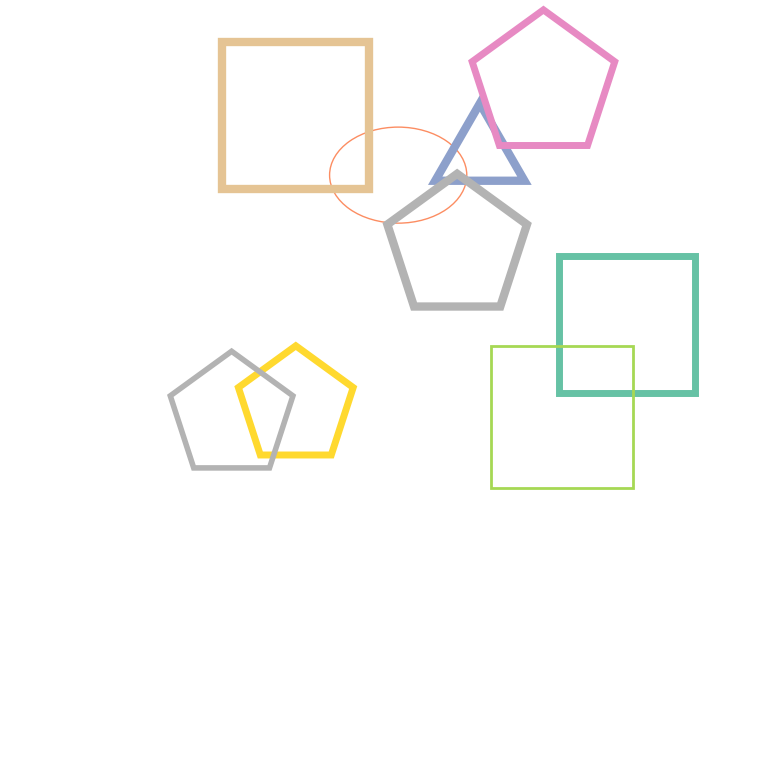[{"shape": "square", "thickness": 2.5, "radius": 0.44, "center": [0.814, 0.579]}, {"shape": "oval", "thickness": 0.5, "radius": 0.45, "center": [0.517, 0.773]}, {"shape": "triangle", "thickness": 3, "radius": 0.33, "center": [0.623, 0.799]}, {"shape": "pentagon", "thickness": 2.5, "radius": 0.49, "center": [0.706, 0.89]}, {"shape": "square", "thickness": 1, "radius": 0.46, "center": [0.73, 0.458]}, {"shape": "pentagon", "thickness": 2.5, "radius": 0.39, "center": [0.384, 0.473]}, {"shape": "square", "thickness": 3, "radius": 0.48, "center": [0.383, 0.85]}, {"shape": "pentagon", "thickness": 3, "radius": 0.48, "center": [0.594, 0.679]}, {"shape": "pentagon", "thickness": 2, "radius": 0.42, "center": [0.301, 0.46]}]